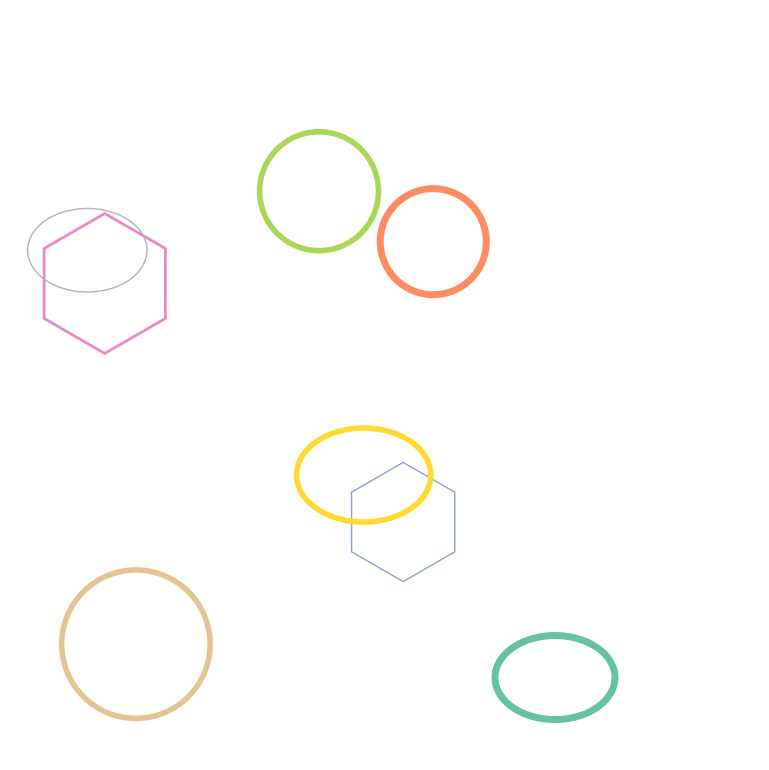[{"shape": "oval", "thickness": 2.5, "radius": 0.39, "center": [0.721, 0.12]}, {"shape": "circle", "thickness": 2.5, "radius": 0.34, "center": [0.563, 0.686]}, {"shape": "hexagon", "thickness": 0.5, "radius": 0.39, "center": [0.524, 0.322]}, {"shape": "hexagon", "thickness": 1, "radius": 0.45, "center": [0.136, 0.632]}, {"shape": "circle", "thickness": 2, "radius": 0.39, "center": [0.414, 0.752]}, {"shape": "oval", "thickness": 2, "radius": 0.44, "center": [0.472, 0.383]}, {"shape": "circle", "thickness": 2, "radius": 0.48, "center": [0.176, 0.163]}, {"shape": "oval", "thickness": 0.5, "radius": 0.39, "center": [0.113, 0.675]}]